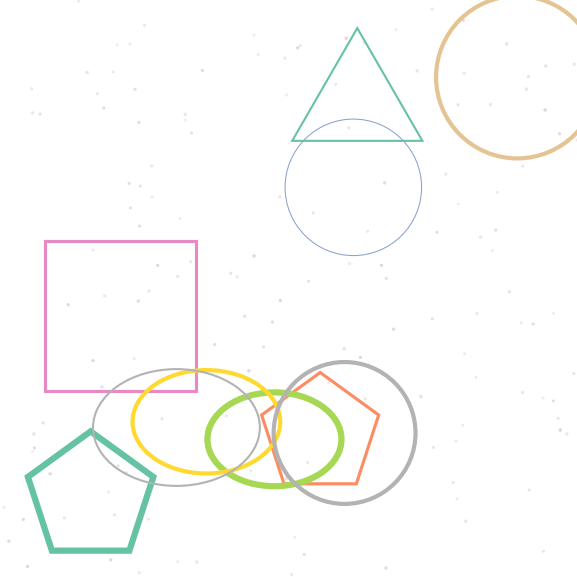[{"shape": "pentagon", "thickness": 3, "radius": 0.57, "center": [0.157, 0.138]}, {"shape": "triangle", "thickness": 1, "radius": 0.65, "center": [0.619, 0.82]}, {"shape": "pentagon", "thickness": 1.5, "radius": 0.53, "center": [0.554, 0.248]}, {"shape": "circle", "thickness": 0.5, "radius": 0.59, "center": [0.612, 0.675]}, {"shape": "square", "thickness": 1.5, "radius": 0.65, "center": [0.209, 0.452]}, {"shape": "oval", "thickness": 3, "radius": 0.58, "center": [0.475, 0.238]}, {"shape": "oval", "thickness": 2, "radius": 0.64, "center": [0.357, 0.269]}, {"shape": "circle", "thickness": 2, "radius": 0.7, "center": [0.896, 0.865]}, {"shape": "circle", "thickness": 2, "radius": 0.61, "center": [0.597, 0.249]}, {"shape": "oval", "thickness": 1, "radius": 0.72, "center": [0.306, 0.259]}]